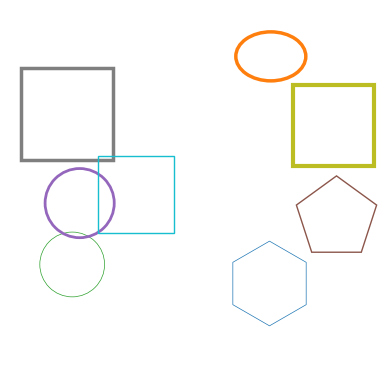[{"shape": "hexagon", "thickness": 0.5, "radius": 0.55, "center": [0.7, 0.264]}, {"shape": "oval", "thickness": 2.5, "radius": 0.45, "center": [0.703, 0.854]}, {"shape": "circle", "thickness": 0.5, "radius": 0.42, "center": [0.188, 0.313]}, {"shape": "circle", "thickness": 2, "radius": 0.45, "center": [0.207, 0.472]}, {"shape": "pentagon", "thickness": 1, "radius": 0.55, "center": [0.874, 0.434]}, {"shape": "square", "thickness": 2.5, "radius": 0.6, "center": [0.174, 0.704]}, {"shape": "square", "thickness": 3, "radius": 0.53, "center": [0.866, 0.674]}, {"shape": "square", "thickness": 1, "radius": 0.5, "center": [0.354, 0.495]}]